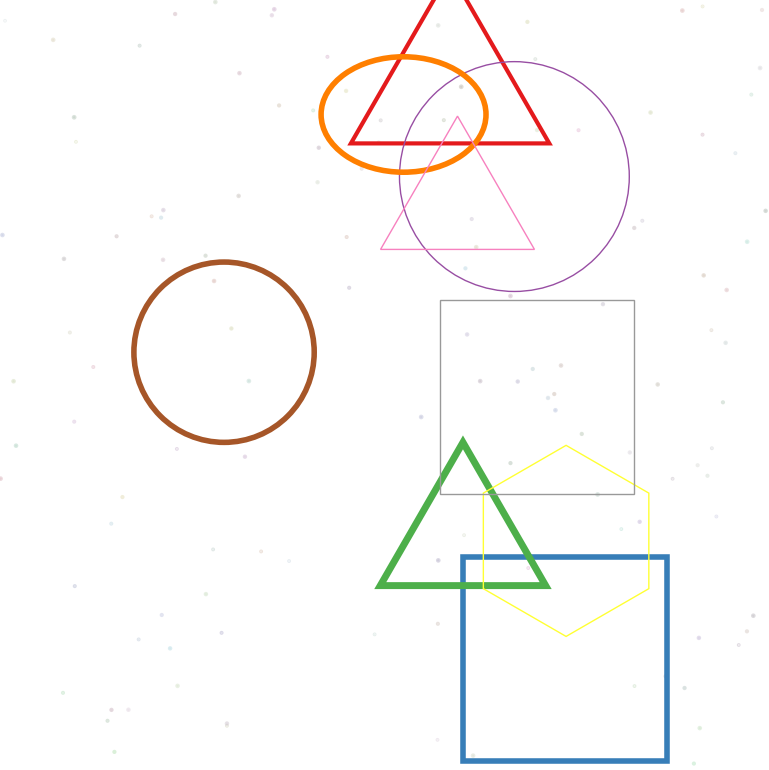[{"shape": "triangle", "thickness": 1.5, "radius": 0.74, "center": [0.585, 0.888]}, {"shape": "square", "thickness": 2, "radius": 0.66, "center": [0.734, 0.145]}, {"shape": "triangle", "thickness": 2.5, "radius": 0.62, "center": [0.601, 0.301]}, {"shape": "circle", "thickness": 0.5, "radius": 0.75, "center": [0.668, 0.771]}, {"shape": "oval", "thickness": 2, "radius": 0.54, "center": [0.524, 0.851]}, {"shape": "hexagon", "thickness": 0.5, "radius": 0.62, "center": [0.735, 0.298]}, {"shape": "circle", "thickness": 2, "radius": 0.59, "center": [0.291, 0.543]}, {"shape": "triangle", "thickness": 0.5, "radius": 0.58, "center": [0.594, 0.734]}, {"shape": "square", "thickness": 0.5, "radius": 0.63, "center": [0.697, 0.484]}]